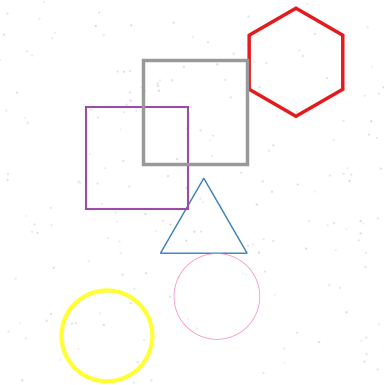[{"shape": "hexagon", "thickness": 2.5, "radius": 0.7, "center": [0.769, 0.838]}, {"shape": "triangle", "thickness": 1, "radius": 0.65, "center": [0.529, 0.407]}, {"shape": "square", "thickness": 1.5, "radius": 0.66, "center": [0.356, 0.589]}, {"shape": "circle", "thickness": 3, "radius": 0.59, "center": [0.278, 0.128]}, {"shape": "circle", "thickness": 0.5, "radius": 0.56, "center": [0.563, 0.23]}, {"shape": "square", "thickness": 2.5, "radius": 0.68, "center": [0.507, 0.709]}]